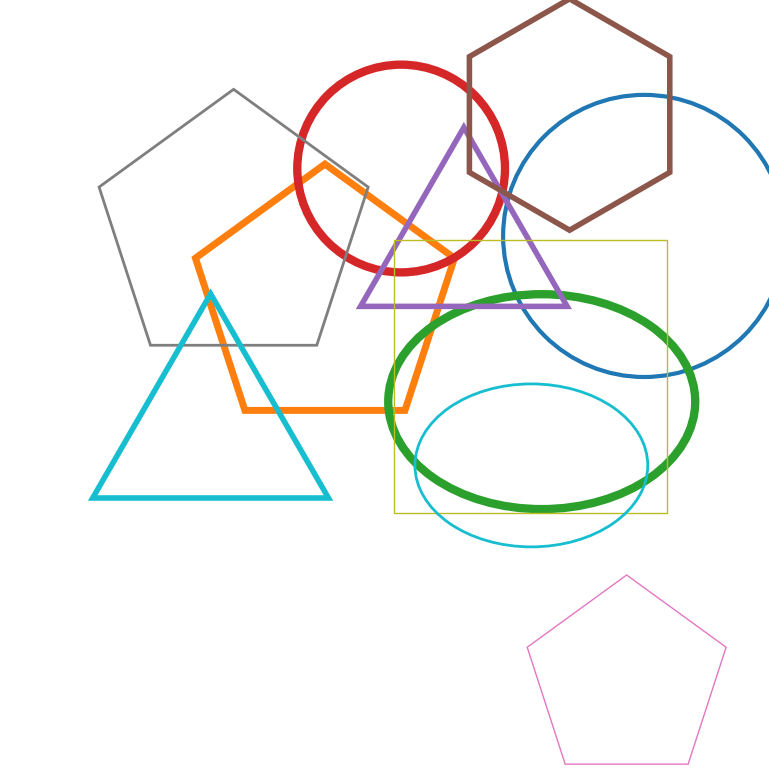[{"shape": "circle", "thickness": 1.5, "radius": 0.92, "center": [0.837, 0.694]}, {"shape": "pentagon", "thickness": 2.5, "radius": 0.88, "center": [0.422, 0.61]}, {"shape": "oval", "thickness": 3, "radius": 1.0, "center": [0.704, 0.478]}, {"shape": "circle", "thickness": 3, "radius": 0.67, "center": [0.521, 0.781]}, {"shape": "triangle", "thickness": 2, "radius": 0.77, "center": [0.602, 0.68]}, {"shape": "hexagon", "thickness": 2, "radius": 0.75, "center": [0.74, 0.851]}, {"shape": "pentagon", "thickness": 0.5, "radius": 0.68, "center": [0.814, 0.117]}, {"shape": "pentagon", "thickness": 1, "radius": 0.92, "center": [0.303, 0.7]}, {"shape": "square", "thickness": 0.5, "radius": 0.89, "center": [0.689, 0.511]}, {"shape": "triangle", "thickness": 2, "radius": 0.88, "center": [0.273, 0.442]}, {"shape": "oval", "thickness": 1, "radius": 0.76, "center": [0.69, 0.396]}]